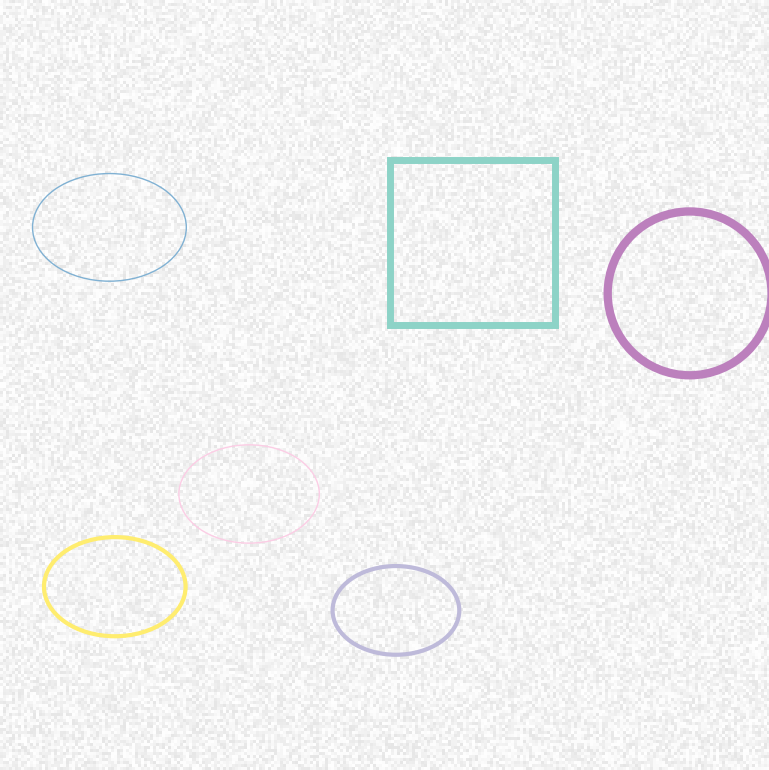[{"shape": "square", "thickness": 2.5, "radius": 0.53, "center": [0.614, 0.685]}, {"shape": "oval", "thickness": 1.5, "radius": 0.41, "center": [0.514, 0.207]}, {"shape": "oval", "thickness": 0.5, "radius": 0.5, "center": [0.142, 0.705]}, {"shape": "oval", "thickness": 0.5, "radius": 0.46, "center": [0.324, 0.358]}, {"shape": "circle", "thickness": 3, "radius": 0.53, "center": [0.896, 0.619]}, {"shape": "oval", "thickness": 1.5, "radius": 0.46, "center": [0.149, 0.238]}]